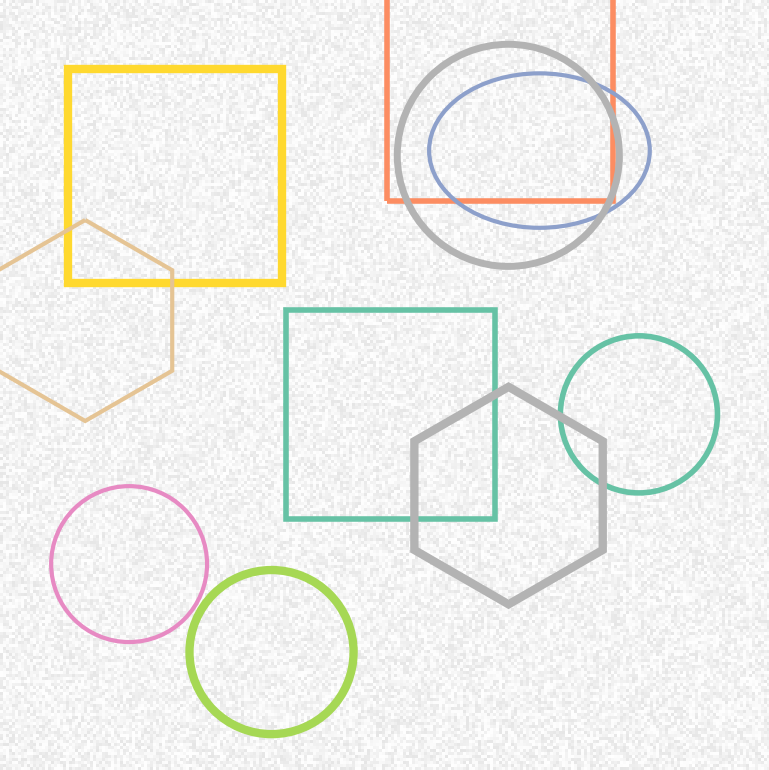[{"shape": "square", "thickness": 2, "radius": 0.68, "center": [0.507, 0.462]}, {"shape": "circle", "thickness": 2, "radius": 0.51, "center": [0.83, 0.462]}, {"shape": "square", "thickness": 2, "radius": 0.74, "center": [0.649, 0.886]}, {"shape": "oval", "thickness": 1.5, "radius": 0.72, "center": [0.701, 0.804]}, {"shape": "circle", "thickness": 1.5, "radius": 0.51, "center": [0.168, 0.267]}, {"shape": "circle", "thickness": 3, "radius": 0.53, "center": [0.353, 0.153]}, {"shape": "square", "thickness": 3, "radius": 0.69, "center": [0.227, 0.771]}, {"shape": "hexagon", "thickness": 1.5, "radius": 0.65, "center": [0.111, 0.584]}, {"shape": "hexagon", "thickness": 3, "radius": 0.71, "center": [0.66, 0.356]}, {"shape": "circle", "thickness": 2.5, "radius": 0.72, "center": [0.66, 0.798]}]